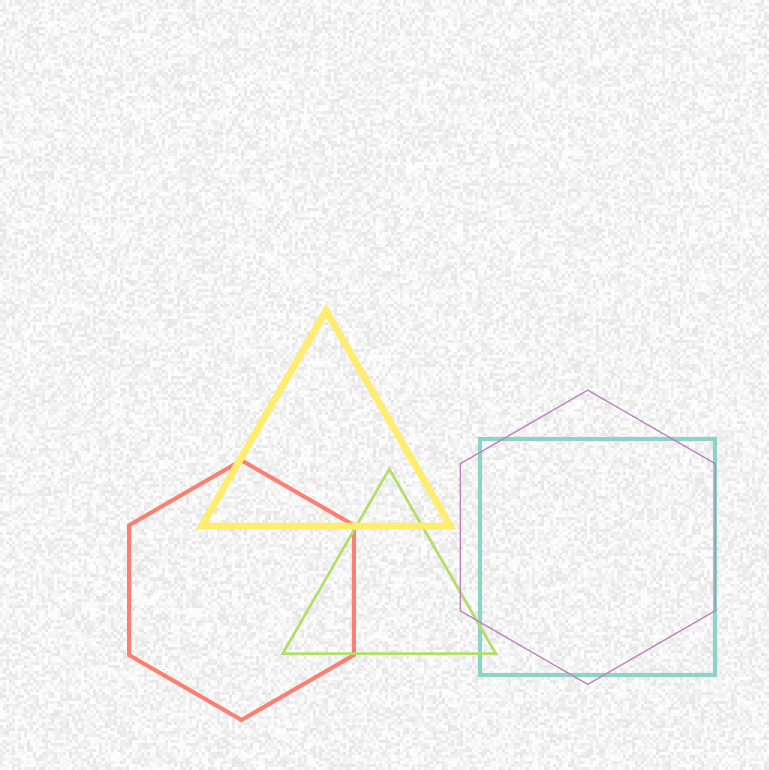[{"shape": "square", "thickness": 1.5, "radius": 0.76, "center": [0.776, 0.277]}, {"shape": "hexagon", "thickness": 1.5, "radius": 0.84, "center": [0.314, 0.234]}, {"shape": "triangle", "thickness": 1, "radius": 0.8, "center": [0.506, 0.231]}, {"shape": "hexagon", "thickness": 0.5, "radius": 0.96, "center": [0.763, 0.302]}, {"shape": "triangle", "thickness": 2.5, "radius": 0.93, "center": [0.423, 0.41]}]